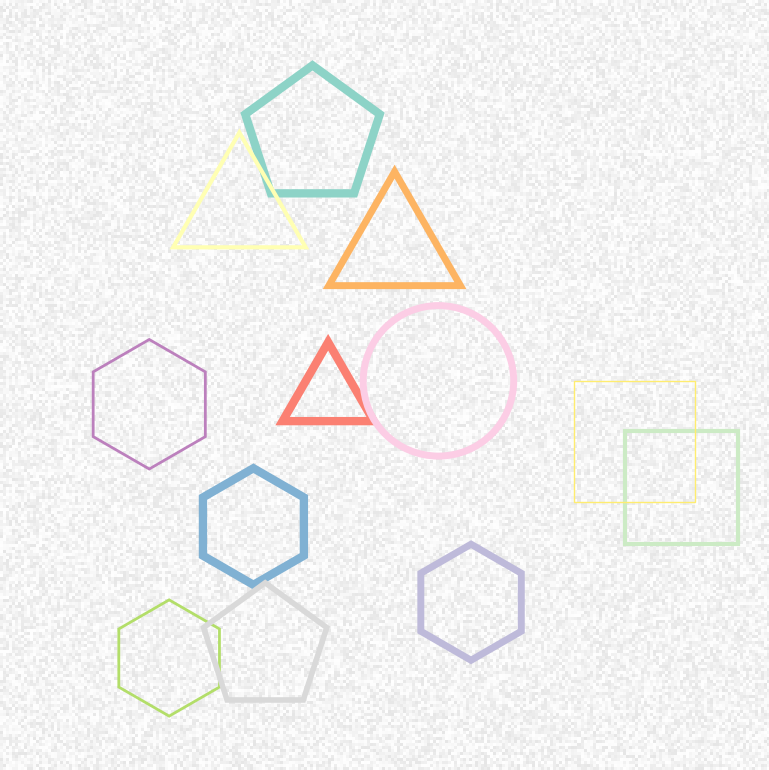[{"shape": "pentagon", "thickness": 3, "radius": 0.46, "center": [0.406, 0.823]}, {"shape": "triangle", "thickness": 1.5, "radius": 0.5, "center": [0.311, 0.728]}, {"shape": "hexagon", "thickness": 2.5, "radius": 0.38, "center": [0.612, 0.218]}, {"shape": "triangle", "thickness": 3, "radius": 0.34, "center": [0.426, 0.487]}, {"shape": "hexagon", "thickness": 3, "radius": 0.38, "center": [0.329, 0.316]}, {"shape": "triangle", "thickness": 2.5, "radius": 0.49, "center": [0.512, 0.678]}, {"shape": "hexagon", "thickness": 1, "radius": 0.38, "center": [0.22, 0.145]}, {"shape": "circle", "thickness": 2.5, "radius": 0.49, "center": [0.569, 0.505]}, {"shape": "pentagon", "thickness": 2, "radius": 0.42, "center": [0.344, 0.159]}, {"shape": "hexagon", "thickness": 1, "radius": 0.42, "center": [0.194, 0.475]}, {"shape": "square", "thickness": 1.5, "radius": 0.37, "center": [0.885, 0.367]}, {"shape": "square", "thickness": 0.5, "radius": 0.39, "center": [0.824, 0.426]}]